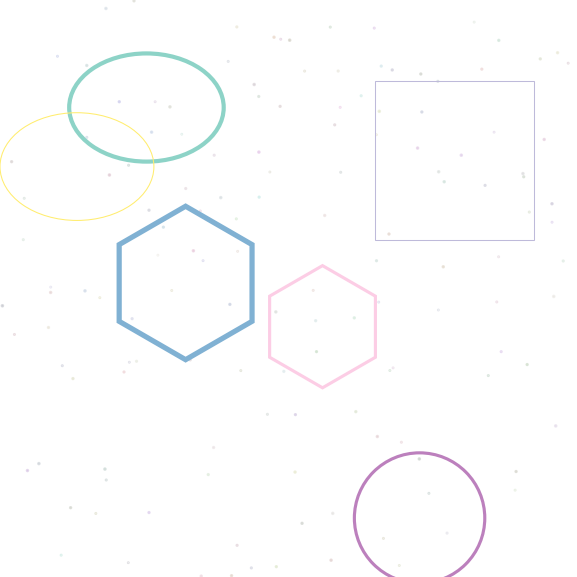[{"shape": "oval", "thickness": 2, "radius": 0.67, "center": [0.254, 0.813]}, {"shape": "square", "thickness": 0.5, "radius": 0.69, "center": [0.788, 0.721]}, {"shape": "hexagon", "thickness": 2.5, "radius": 0.66, "center": [0.321, 0.509]}, {"shape": "hexagon", "thickness": 1.5, "radius": 0.53, "center": [0.558, 0.433]}, {"shape": "circle", "thickness": 1.5, "radius": 0.56, "center": [0.727, 0.102]}, {"shape": "oval", "thickness": 0.5, "radius": 0.67, "center": [0.133, 0.711]}]